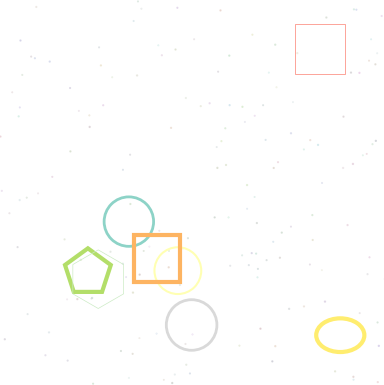[{"shape": "circle", "thickness": 2, "radius": 0.32, "center": [0.335, 0.424]}, {"shape": "circle", "thickness": 1.5, "radius": 0.3, "center": [0.462, 0.297]}, {"shape": "square", "thickness": 0.5, "radius": 0.32, "center": [0.831, 0.873]}, {"shape": "square", "thickness": 3, "radius": 0.3, "center": [0.407, 0.329]}, {"shape": "pentagon", "thickness": 3, "radius": 0.31, "center": [0.228, 0.292]}, {"shape": "circle", "thickness": 2, "radius": 0.33, "center": [0.498, 0.156]}, {"shape": "hexagon", "thickness": 0.5, "radius": 0.38, "center": [0.255, 0.275]}, {"shape": "oval", "thickness": 3, "radius": 0.31, "center": [0.884, 0.129]}]